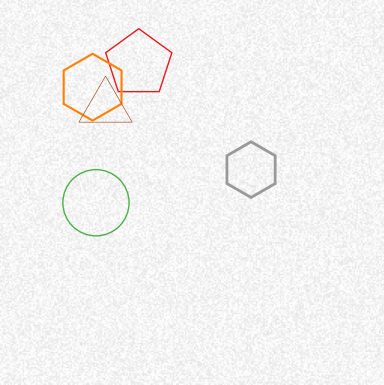[{"shape": "pentagon", "thickness": 1, "radius": 0.45, "center": [0.36, 0.835]}, {"shape": "circle", "thickness": 1, "radius": 0.43, "center": [0.249, 0.473]}, {"shape": "hexagon", "thickness": 1.5, "radius": 0.43, "center": [0.241, 0.774]}, {"shape": "triangle", "thickness": 0.5, "radius": 0.4, "center": [0.274, 0.723]}, {"shape": "hexagon", "thickness": 2, "radius": 0.36, "center": [0.652, 0.559]}]